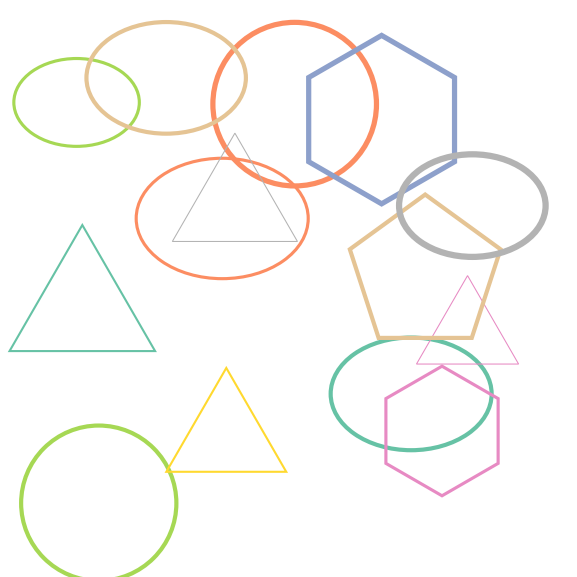[{"shape": "oval", "thickness": 2, "radius": 0.7, "center": [0.712, 0.317]}, {"shape": "triangle", "thickness": 1, "radius": 0.73, "center": [0.143, 0.464]}, {"shape": "circle", "thickness": 2.5, "radius": 0.71, "center": [0.51, 0.819]}, {"shape": "oval", "thickness": 1.5, "radius": 0.74, "center": [0.385, 0.621]}, {"shape": "hexagon", "thickness": 2.5, "radius": 0.73, "center": [0.661, 0.792]}, {"shape": "triangle", "thickness": 0.5, "radius": 0.51, "center": [0.81, 0.42]}, {"shape": "hexagon", "thickness": 1.5, "radius": 0.56, "center": [0.765, 0.253]}, {"shape": "oval", "thickness": 1.5, "radius": 0.54, "center": [0.133, 0.822]}, {"shape": "circle", "thickness": 2, "radius": 0.67, "center": [0.171, 0.128]}, {"shape": "triangle", "thickness": 1, "radius": 0.6, "center": [0.392, 0.242]}, {"shape": "pentagon", "thickness": 2, "radius": 0.69, "center": [0.736, 0.525]}, {"shape": "oval", "thickness": 2, "radius": 0.69, "center": [0.288, 0.864]}, {"shape": "oval", "thickness": 3, "radius": 0.63, "center": [0.818, 0.643]}, {"shape": "triangle", "thickness": 0.5, "radius": 0.63, "center": [0.407, 0.644]}]